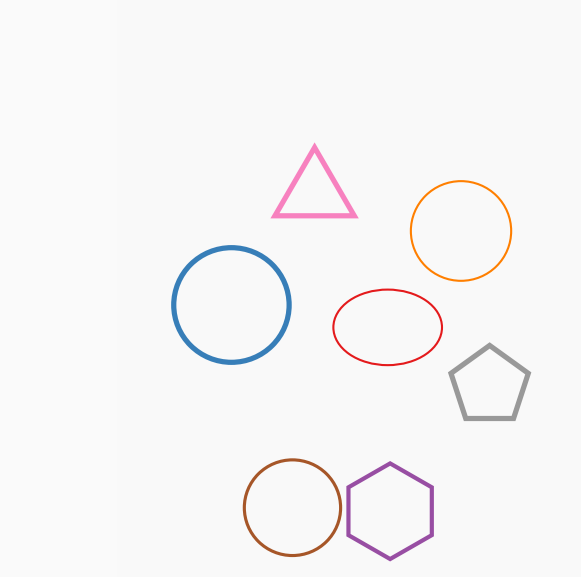[{"shape": "oval", "thickness": 1, "radius": 0.47, "center": [0.667, 0.432]}, {"shape": "circle", "thickness": 2.5, "radius": 0.5, "center": [0.398, 0.471]}, {"shape": "hexagon", "thickness": 2, "radius": 0.41, "center": [0.671, 0.114]}, {"shape": "circle", "thickness": 1, "radius": 0.43, "center": [0.793, 0.599]}, {"shape": "circle", "thickness": 1.5, "radius": 0.41, "center": [0.503, 0.12]}, {"shape": "triangle", "thickness": 2.5, "radius": 0.39, "center": [0.541, 0.665]}, {"shape": "pentagon", "thickness": 2.5, "radius": 0.35, "center": [0.842, 0.331]}]